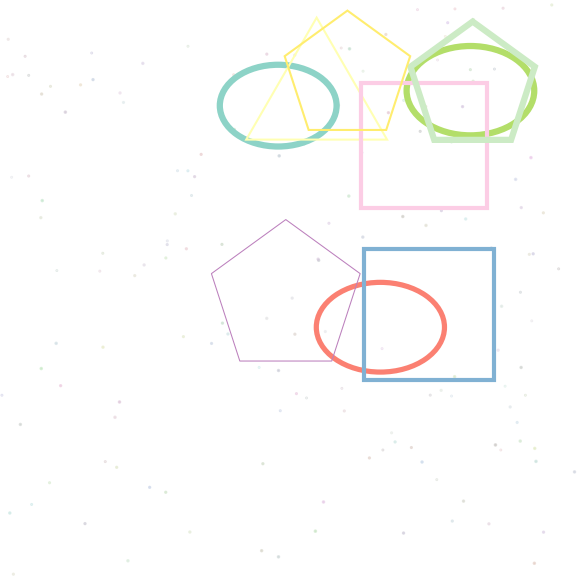[{"shape": "oval", "thickness": 3, "radius": 0.51, "center": [0.482, 0.816]}, {"shape": "triangle", "thickness": 1, "radius": 0.7, "center": [0.548, 0.828]}, {"shape": "oval", "thickness": 2.5, "radius": 0.55, "center": [0.659, 0.433]}, {"shape": "square", "thickness": 2, "radius": 0.57, "center": [0.743, 0.455]}, {"shape": "oval", "thickness": 3, "radius": 0.55, "center": [0.815, 0.842]}, {"shape": "square", "thickness": 2, "radius": 0.54, "center": [0.735, 0.747]}, {"shape": "pentagon", "thickness": 0.5, "radius": 0.68, "center": [0.495, 0.484]}, {"shape": "pentagon", "thickness": 3, "radius": 0.57, "center": [0.818, 0.849]}, {"shape": "pentagon", "thickness": 1, "radius": 0.57, "center": [0.602, 0.867]}]